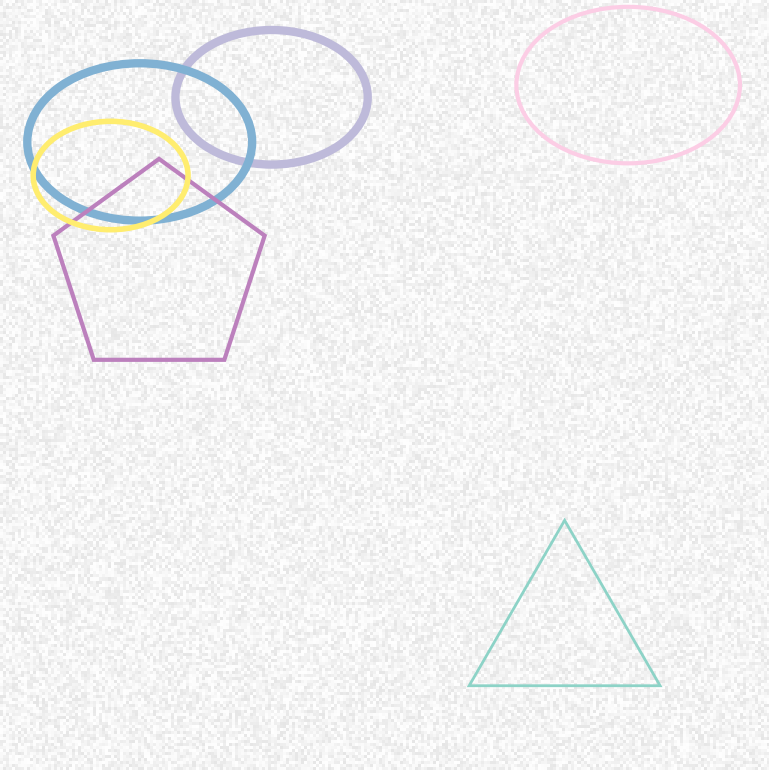[{"shape": "triangle", "thickness": 1, "radius": 0.72, "center": [0.733, 0.181]}, {"shape": "oval", "thickness": 3, "radius": 0.62, "center": [0.353, 0.874]}, {"shape": "oval", "thickness": 3, "radius": 0.73, "center": [0.181, 0.816]}, {"shape": "oval", "thickness": 1.5, "radius": 0.73, "center": [0.816, 0.89]}, {"shape": "pentagon", "thickness": 1.5, "radius": 0.72, "center": [0.207, 0.649]}, {"shape": "oval", "thickness": 2, "radius": 0.5, "center": [0.144, 0.772]}]